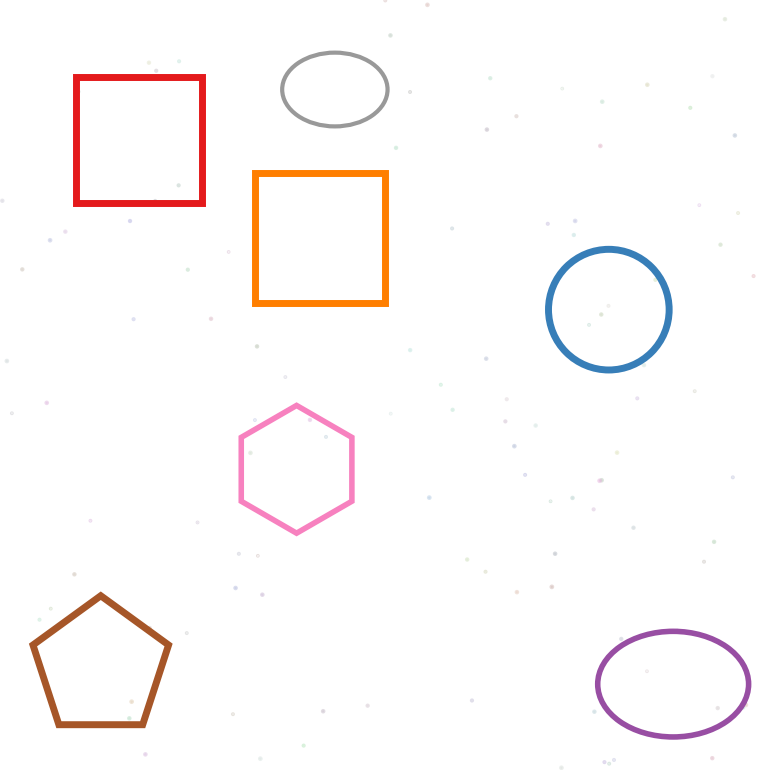[{"shape": "square", "thickness": 2.5, "radius": 0.41, "center": [0.18, 0.818]}, {"shape": "circle", "thickness": 2.5, "radius": 0.39, "center": [0.791, 0.598]}, {"shape": "oval", "thickness": 2, "radius": 0.49, "center": [0.874, 0.111]}, {"shape": "square", "thickness": 2.5, "radius": 0.42, "center": [0.416, 0.691]}, {"shape": "pentagon", "thickness": 2.5, "radius": 0.46, "center": [0.131, 0.134]}, {"shape": "hexagon", "thickness": 2, "radius": 0.41, "center": [0.385, 0.39]}, {"shape": "oval", "thickness": 1.5, "radius": 0.34, "center": [0.435, 0.884]}]